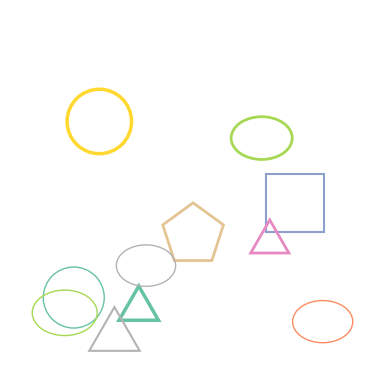[{"shape": "triangle", "thickness": 2.5, "radius": 0.3, "center": [0.36, 0.198]}, {"shape": "circle", "thickness": 1, "radius": 0.4, "center": [0.192, 0.227]}, {"shape": "oval", "thickness": 1, "radius": 0.39, "center": [0.838, 0.165]}, {"shape": "square", "thickness": 1.5, "radius": 0.38, "center": [0.767, 0.472]}, {"shape": "triangle", "thickness": 2, "radius": 0.29, "center": [0.701, 0.371]}, {"shape": "oval", "thickness": 2, "radius": 0.4, "center": [0.68, 0.641]}, {"shape": "oval", "thickness": 1, "radius": 0.42, "center": [0.168, 0.187]}, {"shape": "circle", "thickness": 2.5, "radius": 0.42, "center": [0.258, 0.685]}, {"shape": "pentagon", "thickness": 2, "radius": 0.41, "center": [0.502, 0.39]}, {"shape": "oval", "thickness": 1, "radius": 0.38, "center": [0.379, 0.31]}, {"shape": "triangle", "thickness": 1.5, "radius": 0.38, "center": [0.297, 0.127]}]